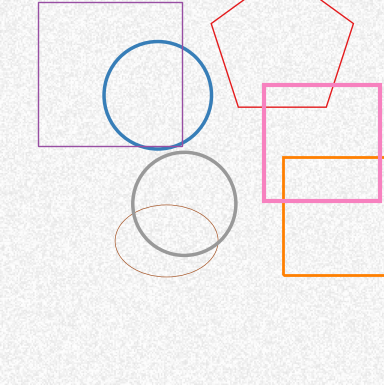[{"shape": "pentagon", "thickness": 1, "radius": 0.97, "center": [0.733, 0.879]}, {"shape": "circle", "thickness": 2.5, "radius": 0.7, "center": [0.41, 0.753]}, {"shape": "square", "thickness": 1, "radius": 0.93, "center": [0.285, 0.808]}, {"shape": "square", "thickness": 2, "radius": 0.76, "center": [0.888, 0.439]}, {"shape": "oval", "thickness": 0.5, "radius": 0.67, "center": [0.433, 0.374]}, {"shape": "square", "thickness": 3, "radius": 0.75, "center": [0.836, 0.629]}, {"shape": "circle", "thickness": 2.5, "radius": 0.67, "center": [0.479, 0.47]}]